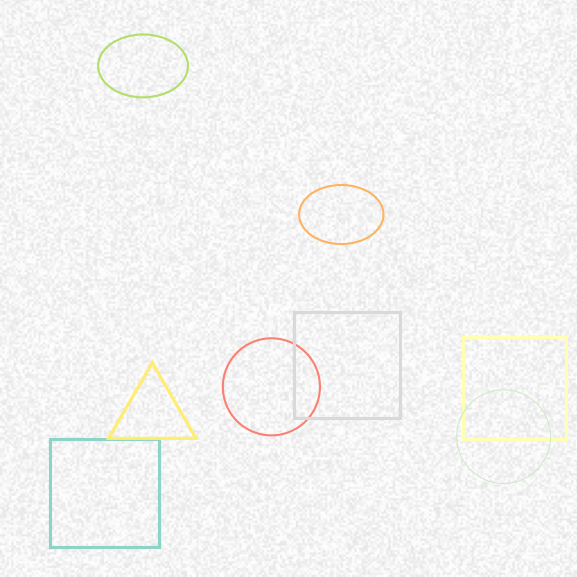[{"shape": "square", "thickness": 1.5, "radius": 0.47, "center": [0.181, 0.146]}, {"shape": "square", "thickness": 1.5, "radius": 0.44, "center": [0.891, 0.327]}, {"shape": "circle", "thickness": 1, "radius": 0.42, "center": [0.47, 0.329]}, {"shape": "oval", "thickness": 1, "radius": 0.37, "center": [0.591, 0.628]}, {"shape": "oval", "thickness": 1, "radius": 0.39, "center": [0.248, 0.885]}, {"shape": "square", "thickness": 1.5, "radius": 0.46, "center": [0.601, 0.368]}, {"shape": "circle", "thickness": 0.5, "radius": 0.41, "center": [0.872, 0.243]}, {"shape": "triangle", "thickness": 1.5, "radius": 0.44, "center": [0.264, 0.284]}]